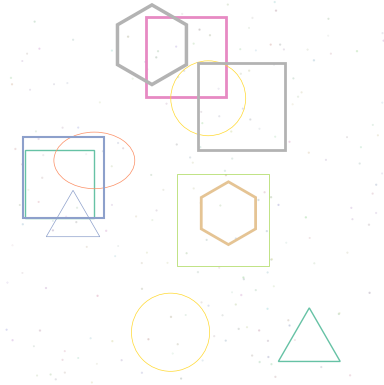[{"shape": "square", "thickness": 1, "radius": 0.44, "center": [0.155, 0.522]}, {"shape": "triangle", "thickness": 1, "radius": 0.46, "center": [0.803, 0.108]}, {"shape": "oval", "thickness": 0.5, "radius": 0.53, "center": [0.245, 0.583]}, {"shape": "triangle", "thickness": 0.5, "radius": 0.4, "center": [0.19, 0.425]}, {"shape": "square", "thickness": 1.5, "radius": 0.53, "center": [0.164, 0.538]}, {"shape": "square", "thickness": 2, "radius": 0.52, "center": [0.484, 0.852]}, {"shape": "square", "thickness": 0.5, "radius": 0.6, "center": [0.58, 0.429]}, {"shape": "circle", "thickness": 0.5, "radius": 0.49, "center": [0.541, 0.745]}, {"shape": "circle", "thickness": 0.5, "radius": 0.51, "center": [0.443, 0.137]}, {"shape": "hexagon", "thickness": 2, "radius": 0.41, "center": [0.593, 0.446]}, {"shape": "square", "thickness": 2, "radius": 0.56, "center": [0.627, 0.723]}, {"shape": "hexagon", "thickness": 2.5, "radius": 0.52, "center": [0.395, 0.884]}]